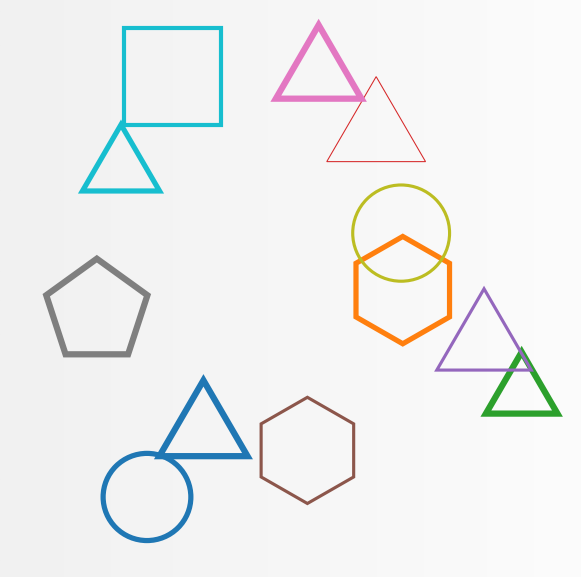[{"shape": "circle", "thickness": 2.5, "radius": 0.38, "center": [0.253, 0.139]}, {"shape": "triangle", "thickness": 3, "radius": 0.44, "center": [0.35, 0.253]}, {"shape": "hexagon", "thickness": 2.5, "radius": 0.46, "center": [0.693, 0.497]}, {"shape": "triangle", "thickness": 3, "radius": 0.36, "center": [0.898, 0.318]}, {"shape": "triangle", "thickness": 0.5, "radius": 0.49, "center": [0.647, 0.768]}, {"shape": "triangle", "thickness": 1.5, "radius": 0.47, "center": [0.833, 0.405]}, {"shape": "hexagon", "thickness": 1.5, "radius": 0.46, "center": [0.529, 0.219]}, {"shape": "triangle", "thickness": 3, "radius": 0.43, "center": [0.548, 0.871]}, {"shape": "pentagon", "thickness": 3, "radius": 0.46, "center": [0.167, 0.46]}, {"shape": "circle", "thickness": 1.5, "radius": 0.42, "center": [0.69, 0.596]}, {"shape": "square", "thickness": 2, "radius": 0.42, "center": [0.297, 0.866]}, {"shape": "triangle", "thickness": 2.5, "radius": 0.38, "center": [0.208, 0.707]}]